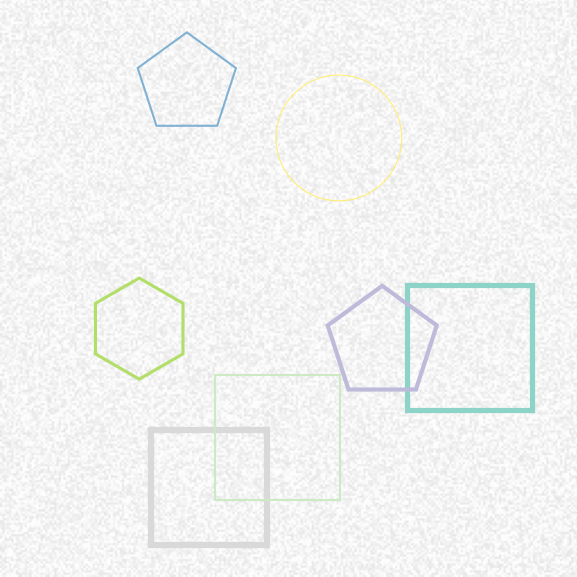[{"shape": "square", "thickness": 2.5, "radius": 0.54, "center": [0.813, 0.397]}, {"shape": "pentagon", "thickness": 2, "radius": 0.5, "center": [0.662, 0.405]}, {"shape": "pentagon", "thickness": 1, "radius": 0.45, "center": [0.324, 0.854]}, {"shape": "hexagon", "thickness": 1.5, "radius": 0.44, "center": [0.241, 0.43]}, {"shape": "square", "thickness": 3, "radius": 0.5, "center": [0.362, 0.155]}, {"shape": "square", "thickness": 1, "radius": 0.54, "center": [0.481, 0.241]}, {"shape": "circle", "thickness": 0.5, "radius": 0.54, "center": [0.587, 0.76]}]